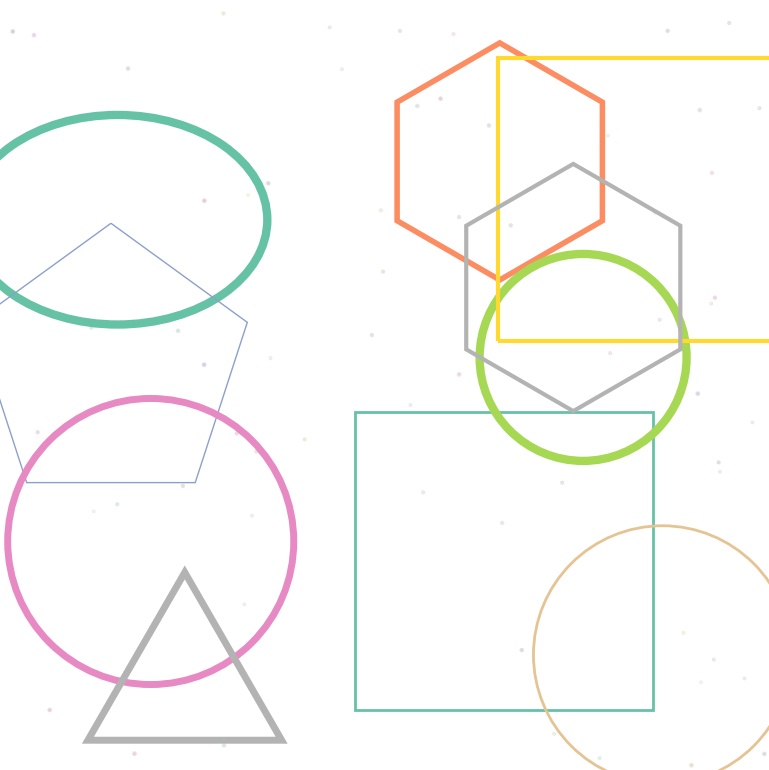[{"shape": "square", "thickness": 1, "radius": 0.97, "center": [0.654, 0.271]}, {"shape": "oval", "thickness": 3, "radius": 0.97, "center": [0.153, 0.715]}, {"shape": "hexagon", "thickness": 2, "radius": 0.77, "center": [0.649, 0.79]}, {"shape": "pentagon", "thickness": 0.5, "radius": 0.93, "center": [0.144, 0.524]}, {"shape": "circle", "thickness": 2.5, "radius": 0.93, "center": [0.196, 0.297]}, {"shape": "circle", "thickness": 3, "radius": 0.67, "center": [0.757, 0.536]}, {"shape": "square", "thickness": 1.5, "radius": 0.92, "center": [0.83, 0.741]}, {"shape": "circle", "thickness": 1, "radius": 0.84, "center": [0.86, 0.15]}, {"shape": "hexagon", "thickness": 1.5, "radius": 0.8, "center": [0.745, 0.627]}, {"shape": "triangle", "thickness": 2.5, "radius": 0.73, "center": [0.24, 0.111]}]